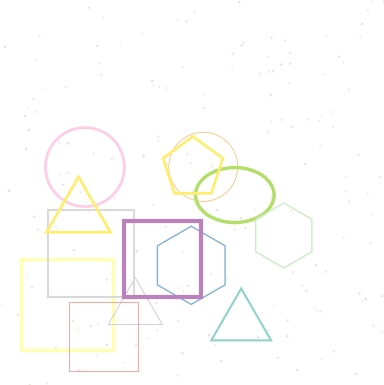[{"shape": "triangle", "thickness": 1.5, "radius": 0.45, "center": [0.627, 0.161]}, {"shape": "square", "thickness": 2.5, "radius": 0.6, "center": [0.174, 0.209]}, {"shape": "triangle", "thickness": 0.5, "radius": 0.41, "center": [0.351, 0.198]}, {"shape": "square", "thickness": 0.5, "radius": 0.45, "center": [0.269, 0.127]}, {"shape": "hexagon", "thickness": 1, "radius": 0.51, "center": [0.497, 0.311]}, {"shape": "circle", "thickness": 0.5, "radius": 0.45, "center": [0.528, 0.567]}, {"shape": "oval", "thickness": 2.5, "radius": 0.51, "center": [0.61, 0.493]}, {"shape": "circle", "thickness": 2, "radius": 0.51, "center": [0.221, 0.566]}, {"shape": "square", "thickness": 1.5, "radius": 0.56, "center": [0.236, 0.342]}, {"shape": "square", "thickness": 3, "radius": 0.5, "center": [0.422, 0.327]}, {"shape": "hexagon", "thickness": 1, "radius": 0.42, "center": [0.737, 0.388]}, {"shape": "triangle", "thickness": 2, "radius": 0.48, "center": [0.204, 0.445]}, {"shape": "pentagon", "thickness": 2, "radius": 0.41, "center": [0.501, 0.564]}]